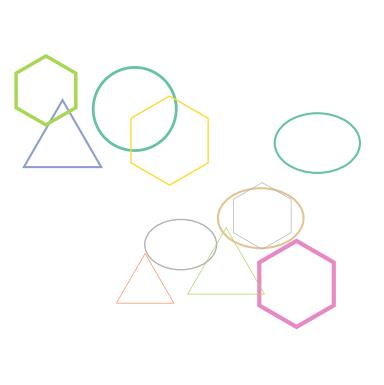[{"shape": "circle", "thickness": 2, "radius": 0.54, "center": [0.35, 0.717]}, {"shape": "oval", "thickness": 1.5, "radius": 0.55, "center": [0.824, 0.628]}, {"shape": "triangle", "thickness": 0.5, "radius": 0.43, "center": [0.377, 0.256]}, {"shape": "triangle", "thickness": 1.5, "radius": 0.58, "center": [0.162, 0.624]}, {"shape": "hexagon", "thickness": 3, "radius": 0.56, "center": [0.77, 0.263]}, {"shape": "hexagon", "thickness": 2.5, "radius": 0.45, "center": [0.119, 0.765]}, {"shape": "triangle", "thickness": 0.5, "radius": 0.58, "center": [0.587, 0.293]}, {"shape": "hexagon", "thickness": 1, "radius": 0.58, "center": [0.44, 0.635]}, {"shape": "oval", "thickness": 1.5, "radius": 0.56, "center": [0.677, 0.433]}, {"shape": "hexagon", "thickness": 0.5, "radius": 0.43, "center": [0.681, 0.439]}, {"shape": "oval", "thickness": 1, "radius": 0.47, "center": [0.469, 0.365]}]